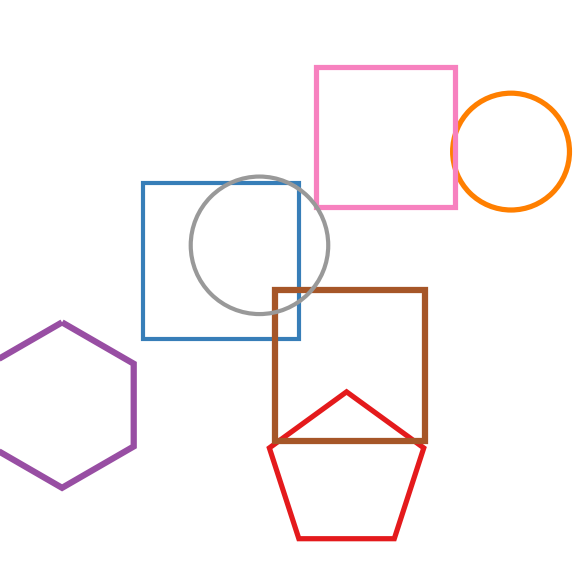[{"shape": "pentagon", "thickness": 2.5, "radius": 0.7, "center": [0.6, 0.18]}, {"shape": "square", "thickness": 2, "radius": 0.68, "center": [0.383, 0.547]}, {"shape": "hexagon", "thickness": 3, "radius": 0.72, "center": [0.107, 0.298]}, {"shape": "circle", "thickness": 2.5, "radius": 0.51, "center": [0.885, 0.737]}, {"shape": "square", "thickness": 3, "radius": 0.65, "center": [0.606, 0.366]}, {"shape": "square", "thickness": 2.5, "radius": 0.6, "center": [0.667, 0.762]}, {"shape": "circle", "thickness": 2, "radius": 0.6, "center": [0.449, 0.574]}]